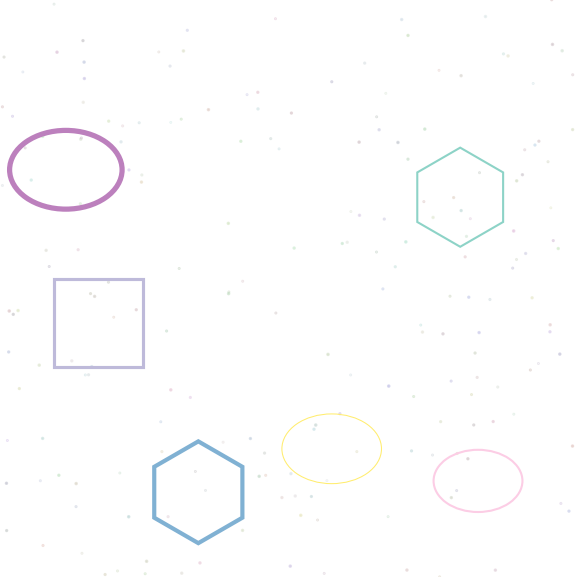[{"shape": "hexagon", "thickness": 1, "radius": 0.43, "center": [0.797, 0.658]}, {"shape": "square", "thickness": 1.5, "radius": 0.38, "center": [0.17, 0.44]}, {"shape": "hexagon", "thickness": 2, "radius": 0.44, "center": [0.343, 0.147]}, {"shape": "oval", "thickness": 1, "radius": 0.38, "center": [0.828, 0.166]}, {"shape": "oval", "thickness": 2.5, "radius": 0.49, "center": [0.114, 0.705]}, {"shape": "oval", "thickness": 0.5, "radius": 0.43, "center": [0.574, 0.222]}]